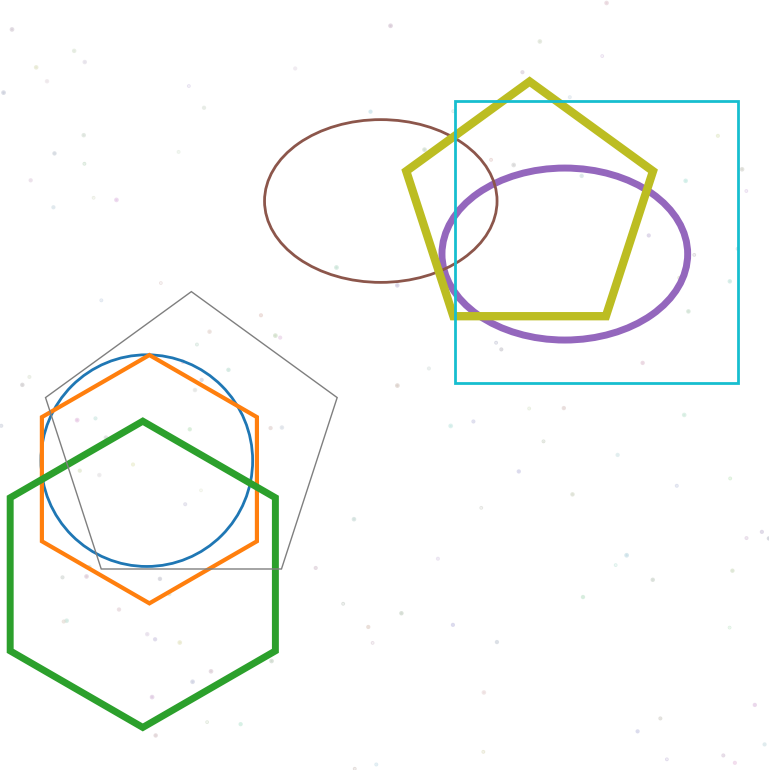[{"shape": "circle", "thickness": 1, "radius": 0.69, "center": [0.191, 0.402]}, {"shape": "hexagon", "thickness": 1.5, "radius": 0.81, "center": [0.194, 0.378]}, {"shape": "hexagon", "thickness": 2.5, "radius": 0.99, "center": [0.185, 0.254]}, {"shape": "oval", "thickness": 2.5, "radius": 0.8, "center": [0.734, 0.67]}, {"shape": "oval", "thickness": 1, "radius": 0.75, "center": [0.495, 0.739]}, {"shape": "pentagon", "thickness": 0.5, "radius": 1.0, "center": [0.249, 0.422]}, {"shape": "pentagon", "thickness": 3, "radius": 0.84, "center": [0.688, 0.726]}, {"shape": "square", "thickness": 1, "radius": 0.92, "center": [0.775, 0.685]}]